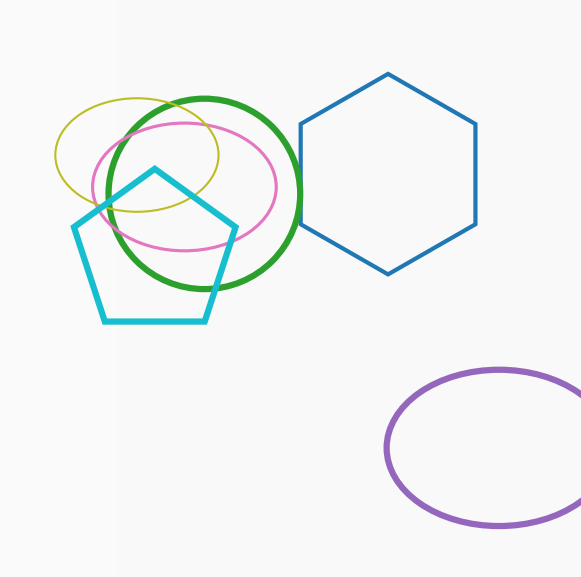[{"shape": "hexagon", "thickness": 2, "radius": 0.87, "center": [0.668, 0.698]}, {"shape": "circle", "thickness": 3, "radius": 0.82, "center": [0.352, 0.663]}, {"shape": "oval", "thickness": 3, "radius": 0.97, "center": [0.859, 0.224]}, {"shape": "oval", "thickness": 1.5, "radius": 0.79, "center": [0.317, 0.675]}, {"shape": "oval", "thickness": 1, "radius": 0.7, "center": [0.236, 0.731]}, {"shape": "pentagon", "thickness": 3, "radius": 0.73, "center": [0.266, 0.561]}]